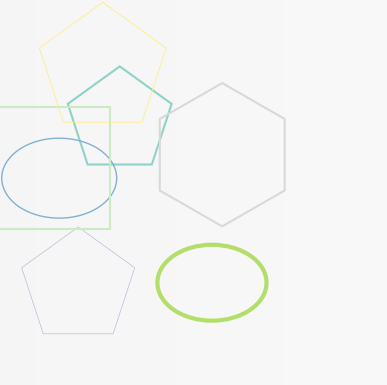[{"shape": "pentagon", "thickness": 1.5, "radius": 0.7, "center": [0.309, 0.687]}, {"shape": "pentagon", "thickness": 0.5, "radius": 0.77, "center": [0.202, 0.257]}, {"shape": "oval", "thickness": 1, "radius": 0.74, "center": [0.153, 0.537]}, {"shape": "oval", "thickness": 3, "radius": 0.7, "center": [0.547, 0.266]}, {"shape": "hexagon", "thickness": 1.5, "radius": 0.93, "center": [0.573, 0.598]}, {"shape": "square", "thickness": 1.5, "radius": 0.79, "center": [0.126, 0.562]}, {"shape": "pentagon", "thickness": 0.5, "radius": 0.86, "center": [0.265, 0.822]}]